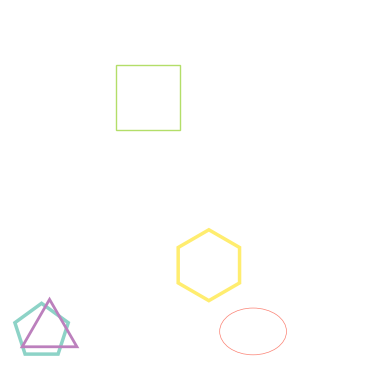[{"shape": "pentagon", "thickness": 2.5, "radius": 0.36, "center": [0.108, 0.139]}, {"shape": "oval", "thickness": 0.5, "radius": 0.43, "center": [0.657, 0.139]}, {"shape": "square", "thickness": 1, "radius": 0.42, "center": [0.384, 0.747]}, {"shape": "triangle", "thickness": 2, "radius": 0.41, "center": [0.129, 0.14]}, {"shape": "hexagon", "thickness": 2.5, "radius": 0.46, "center": [0.543, 0.311]}]